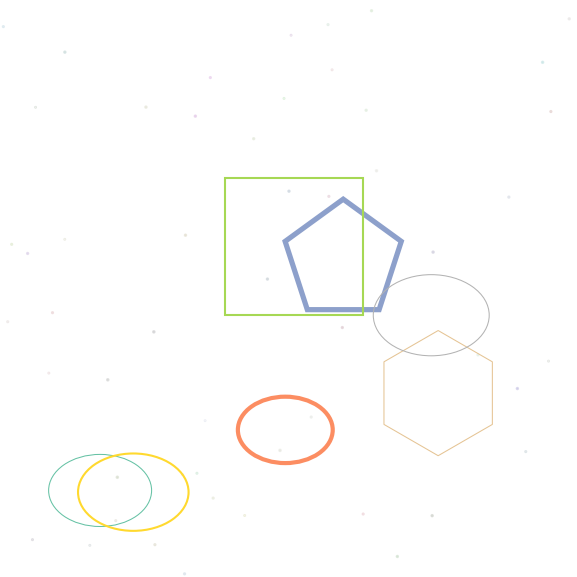[{"shape": "oval", "thickness": 0.5, "radius": 0.45, "center": [0.173, 0.15]}, {"shape": "oval", "thickness": 2, "radius": 0.41, "center": [0.494, 0.255]}, {"shape": "pentagon", "thickness": 2.5, "radius": 0.53, "center": [0.594, 0.548]}, {"shape": "square", "thickness": 1, "radius": 0.6, "center": [0.509, 0.572]}, {"shape": "oval", "thickness": 1, "radius": 0.48, "center": [0.231, 0.147]}, {"shape": "hexagon", "thickness": 0.5, "radius": 0.54, "center": [0.759, 0.318]}, {"shape": "oval", "thickness": 0.5, "radius": 0.5, "center": [0.747, 0.453]}]